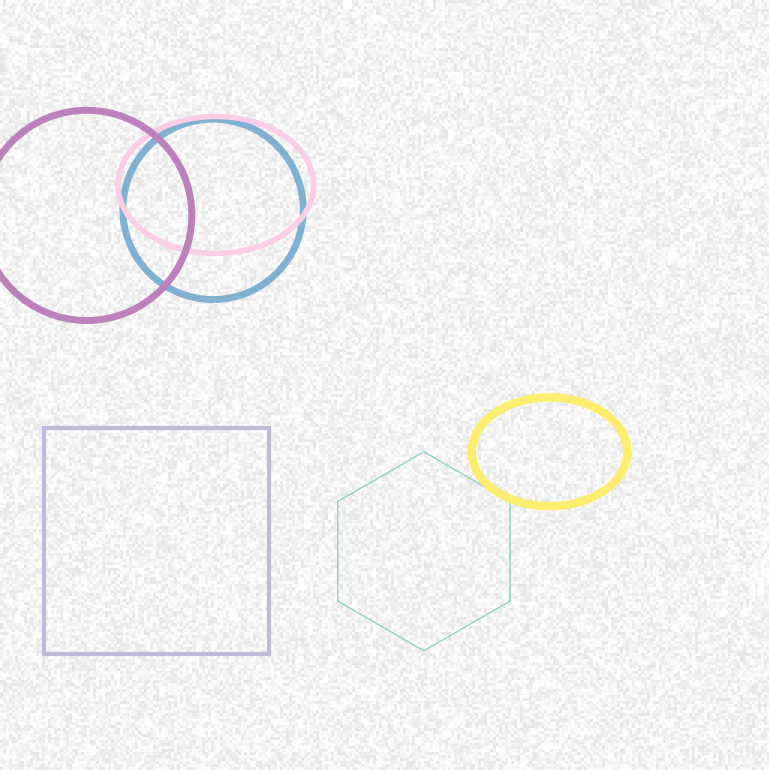[{"shape": "hexagon", "thickness": 0.5, "radius": 0.65, "center": [0.551, 0.284]}, {"shape": "square", "thickness": 1.5, "radius": 0.73, "center": [0.203, 0.297]}, {"shape": "circle", "thickness": 2.5, "radius": 0.59, "center": [0.277, 0.728]}, {"shape": "oval", "thickness": 2, "radius": 0.64, "center": [0.28, 0.76]}, {"shape": "circle", "thickness": 2.5, "radius": 0.68, "center": [0.113, 0.72]}, {"shape": "oval", "thickness": 3, "radius": 0.5, "center": [0.714, 0.413]}]